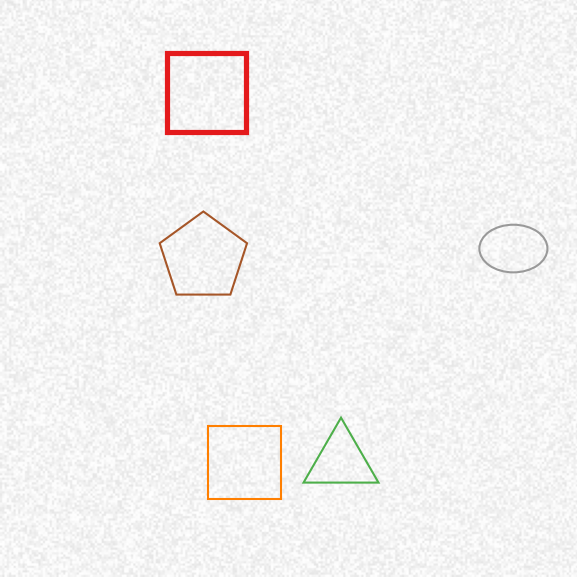[{"shape": "square", "thickness": 2.5, "radius": 0.34, "center": [0.358, 0.839]}, {"shape": "triangle", "thickness": 1, "radius": 0.37, "center": [0.591, 0.201]}, {"shape": "square", "thickness": 1, "radius": 0.32, "center": [0.424, 0.198]}, {"shape": "pentagon", "thickness": 1, "radius": 0.4, "center": [0.352, 0.553]}, {"shape": "oval", "thickness": 1, "radius": 0.29, "center": [0.889, 0.569]}]